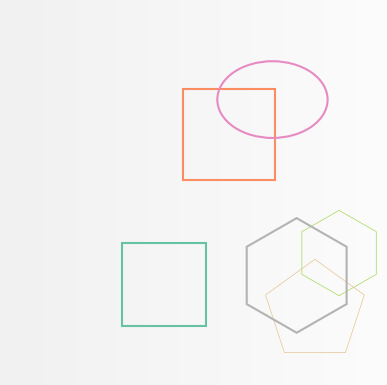[{"shape": "square", "thickness": 1.5, "radius": 0.54, "center": [0.422, 0.261]}, {"shape": "square", "thickness": 1.5, "radius": 0.59, "center": [0.59, 0.65]}, {"shape": "oval", "thickness": 1.5, "radius": 0.71, "center": [0.703, 0.741]}, {"shape": "hexagon", "thickness": 0.5, "radius": 0.55, "center": [0.875, 0.343]}, {"shape": "pentagon", "thickness": 0.5, "radius": 0.67, "center": [0.813, 0.192]}, {"shape": "hexagon", "thickness": 1.5, "radius": 0.74, "center": [0.766, 0.285]}]